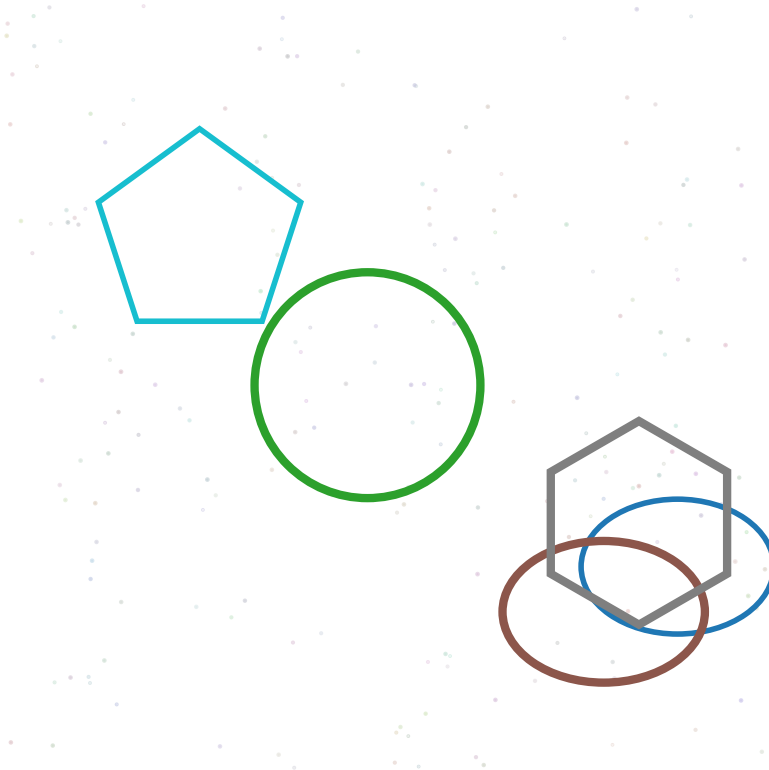[{"shape": "oval", "thickness": 2, "radius": 0.63, "center": [0.88, 0.264]}, {"shape": "circle", "thickness": 3, "radius": 0.73, "center": [0.477, 0.5]}, {"shape": "oval", "thickness": 3, "radius": 0.66, "center": [0.784, 0.205]}, {"shape": "hexagon", "thickness": 3, "radius": 0.66, "center": [0.83, 0.321]}, {"shape": "pentagon", "thickness": 2, "radius": 0.69, "center": [0.259, 0.695]}]